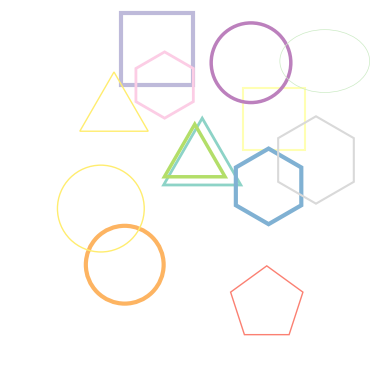[{"shape": "triangle", "thickness": 2, "radius": 0.58, "center": [0.525, 0.577]}, {"shape": "square", "thickness": 1.5, "radius": 0.4, "center": [0.712, 0.691]}, {"shape": "square", "thickness": 3, "radius": 0.47, "center": [0.408, 0.873]}, {"shape": "pentagon", "thickness": 1, "radius": 0.49, "center": [0.693, 0.211]}, {"shape": "hexagon", "thickness": 3, "radius": 0.49, "center": [0.698, 0.516]}, {"shape": "circle", "thickness": 3, "radius": 0.51, "center": [0.324, 0.312]}, {"shape": "triangle", "thickness": 2.5, "radius": 0.46, "center": [0.506, 0.586]}, {"shape": "hexagon", "thickness": 2, "radius": 0.43, "center": [0.428, 0.779]}, {"shape": "hexagon", "thickness": 1.5, "radius": 0.57, "center": [0.821, 0.584]}, {"shape": "circle", "thickness": 2.5, "radius": 0.52, "center": [0.652, 0.837]}, {"shape": "oval", "thickness": 0.5, "radius": 0.58, "center": [0.843, 0.841]}, {"shape": "triangle", "thickness": 1, "radius": 0.51, "center": [0.296, 0.71]}, {"shape": "circle", "thickness": 1, "radius": 0.56, "center": [0.262, 0.458]}]